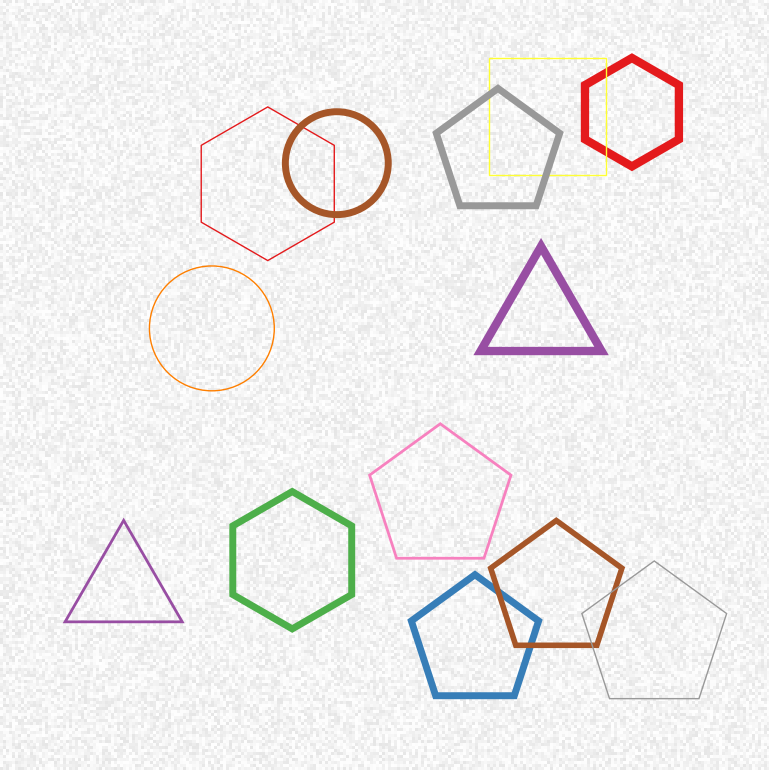[{"shape": "hexagon", "thickness": 3, "radius": 0.35, "center": [0.821, 0.854]}, {"shape": "hexagon", "thickness": 0.5, "radius": 0.5, "center": [0.348, 0.761]}, {"shape": "pentagon", "thickness": 2.5, "radius": 0.43, "center": [0.617, 0.167]}, {"shape": "hexagon", "thickness": 2.5, "radius": 0.45, "center": [0.38, 0.272]}, {"shape": "triangle", "thickness": 3, "radius": 0.45, "center": [0.703, 0.589]}, {"shape": "triangle", "thickness": 1, "radius": 0.44, "center": [0.161, 0.236]}, {"shape": "circle", "thickness": 0.5, "radius": 0.41, "center": [0.275, 0.574]}, {"shape": "square", "thickness": 0.5, "radius": 0.38, "center": [0.711, 0.849]}, {"shape": "circle", "thickness": 2.5, "radius": 0.33, "center": [0.437, 0.788]}, {"shape": "pentagon", "thickness": 2, "radius": 0.45, "center": [0.722, 0.234]}, {"shape": "pentagon", "thickness": 1, "radius": 0.48, "center": [0.572, 0.353]}, {"shape": "pentagon", "thickness": 0.5, "radius": 0.49, "center": [0.85, 0.173]}, {"shape": "pentagon", "thickness": 2.5, "radius": 0.42, "center": [0.647, 0.801]}]